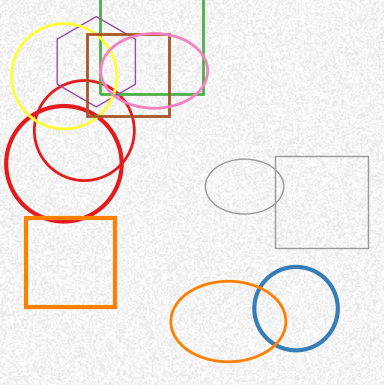[{"shape": "circle", "thickness": 2, "radius": 0.65, "center": [0.219, 0.661]}, {"shape": "circle", "thickness": 3, "radius": 0.75, "center": [0.166, 0.575]}, {"shape": "circle", "thickness": 3, "radius": 0.54, "center": [0.769, 0.198]}, {"shape": "square", "thickness": 2, "radius": 0.67, "center": [0.394, 0.891]}, {"shape": "hexagon", "thickness": 1, "radius": 0.59, "center": [0.25, 0.84]}, {"shape": "oval", "thickness": 2, "radius": 0.75, "center": [0.593, 0.165]}, {"shape": "square", "thickness": 3, "radius": 0.58, "center": [0.182, 0.318]}, {"shape": "circle", "thickness": 2, "radius": 0.68, "center": [0.167, 0.802]}, {"shape": "square", "thickness": 2, "radius": 0.53, "center": [0.333, 0.805]}, {"shape": "oval", "thickness": 2, "radius": 0.69, "center": [0.401, 0.816]}, {"shape": "square", "thickness": 1, "radius": 0.6, "center": [0.834, 0.475]}, {"shape": "oval", "thickness": 1, "radius": 0.51, "center": [0.635, 0.515]}]